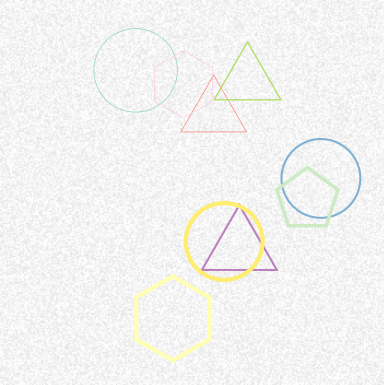[{"shape": "circle", "thickness": 0.5, "radius": 0.54, "center": [0.352, 0.817]}, {"shape": "hexagon", "thickness": 3, "radius": 0.55, "center": [0.449, 0.173]}, {"shape": "triangle", "thickness": 0.5, "radius": 0.49, "center": [0.555, 0.707]}, {"shape": "circle", "thickness": 1.5, "radius": 0.51, "center": [0.833, 0.537]}, {"shape": "triangle", "thickness": 1, "radius": 0.5, "center": [0.643, 0.791]}, {"shape": "hexagon", "thickness": 0.5, "radius": 0.44, "center": [0.477, 0.781]}, {"shape": "triangle", "thickness": 1.5, "radius": 0.56, "center": [0.622, 0.355]}, {"shape": "pentagon", "thickness": 2.5, "radius": 0.42, "center": [0.798, 0.481]}, {"shape": "circle", "thickness": 3, "radius": 0.5, "center": [0.582, 0.373]}]